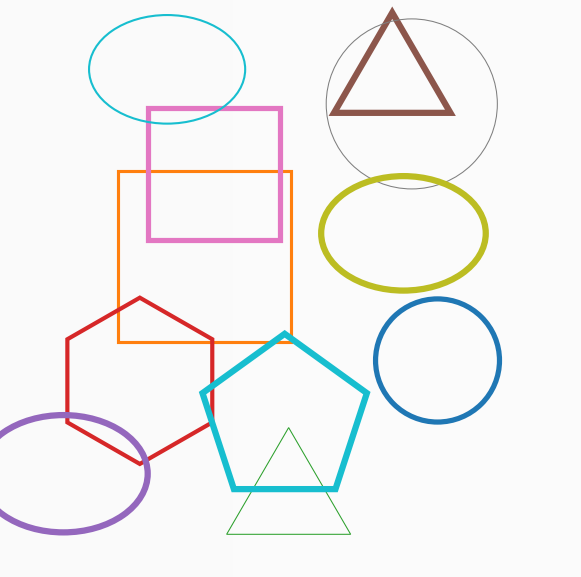[{"shape": "circle", "thickness": 2.5, "radius": 0.53, "center": [0.753, 0.375]}, {"shape": "square", "thickness": 1.5, "radius": 0.74, "center": [0.351, 0.555]}, {"shape": "triangle", "thickness": 0.5, "radius": 0.62, "center": [0.497, 0.136]}, {"shape": "hexagon", "thickness": 2, "radius": 0.72, "center": [0.241, 0.34]}, {"shape": "oval", "thickness": 3, "radius": 0.73, "center": [0.109, 0.179]}, {"shape": "triangle", "thickness": 3, "radius": 0.58, "center": [0.675, 0.862]}, {"shape": "square", "thickness": 2.5, "radius": 0.57, "center": [0.368, 0.698]}, {"shape": "circle", "thickness": 0.5, "radius": 0.74, "center": [0.708, 0.819]}, {"shape": "oval", "thickness": 3, "radius": 0.71, "center": [0.694, 0.595]}, {"shape": "oval", "thickness": 1, "radius": 0.67, "center": [0.288, 0.879]}, {"shape": "pentagon", "thickness": 3, "radius": 0.74, "center": [0.49, 0.272]}]